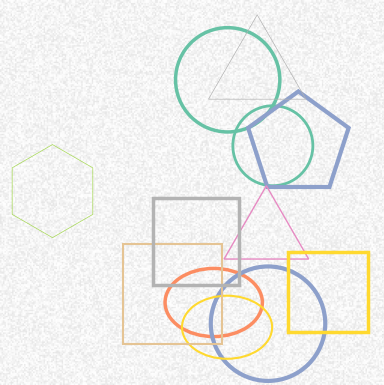[{"shape": "circle", "thickness": 2, "radius": 0.52, "center": [0.709, 0.622]}, {"shape": "circle", "thickness": 2.5, "radius": 0.68, "center": [0.591, 0.793]}, {"shape": "oval", "thickness": 2.5, "radius": 0.63, "center": [0.555, 0.214]}, {"shape": "pentagon", "thickness": 3, "radius": 0.69, "center": [0.775, 0.625]}, {"shape": "circle", "thickness": 3, "radius": 0.74, "center": [0.696, 0.159]}, {"shape": "triangle", "thickness": 1, "radius": 0.63, "center": [0.692, 0.391]}, {"shape": "hexagon", "thickness": 0.5, "radius": 0.6, "center": [0.136, 0.504]}, {"shape": "oval", "thickness": 1.5, "radius": 0.59, "center": [0.59, 0.15]}, {"shape": "square", "thickness": 2.5, "radius": 0.52, "center": [0.852, 0.242]}, {"shape": "square", "thickness": 1.5, "radius": 0.65, "center": [0.448, 0.237]}, {"shape": "triangle", "thickness": 0.5, "radius": 0.73, "center": [0.668, 0.815]}, {"shape": "square", "thickness": 2.5, "radius": 0.56, "center": [0.509, 0.373]}]